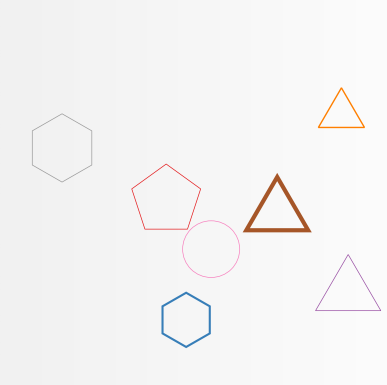[{"shape": "pentagon", "thickness": 0.5, "radius": 0.47, "center": [0.429, 0.48]}, {"shape": "hexagon", "thickness": 1.5, "radius": 0.35, "center": [0.48, 0.169]}, {"shape": "triangle", "thickness": 0.5, "radius": 0.49, "center": [0.899, 0.242]}, {"shape": "triangle", "thickness": 1, "radius": 0.34, "center": [0.881, 0.703]}, {"shape": "triangle", "thickness": 3, "radius": 0.46, "center": [0.715, 0.448]}, {"shape": "circle", "thickness": 0.5, "radius": 0.37, "center": [0.545, 0.353]}, {"shape": "hexagon", "thickness": 0.5, "radius": 0.44, "center": [0.16, 0.616]}]